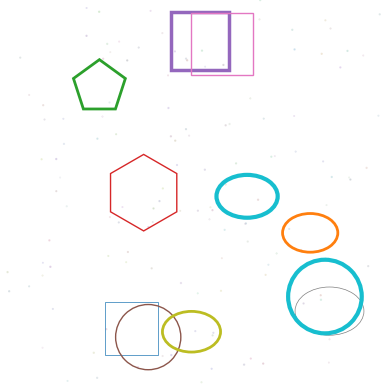[{"shape": "square", "thickness": 0.5, "radius": 0.34, "center": [0.342, 0.146]}, {"shape": "oval", "thickness": 2, "radius": 0.36, "center": [0.806, 0.395]}, {"shape": "pentagon", "thickness": 2, "radius": 0.35, "center": [0.258, 0.774]}, {"shape": "hexagon", "thickness": 1, "radius": 0.5, "center": [0.373, 0.5]}, {"shape": "square", "thickness": 2.5, "radius": 0.38, "center": [0.52, 0.894]}, {"shape": "circle", "thickness": 1, "radius": 0.42, "center": [0.385, 0.124]}, {"shape": "square", "thickness": 1, "radius": 0.4, "center": [0.576, 0.886]}, {"shape": "oval", "thickness": 0.5, "radius": 0.45, "center": [0.856, 0.192]}, {"shape": "oval", "thickness": 2, "radius": 0.38, "center": [0.497, 0.138]}, {"shape": "oval", "thickness": 3, "radius": 0.4, "center": [0.642, 0.49]}, {"shape": "circle", "thickness": 3, "radius": 0.48, "center": [0.844, 0.23]}]